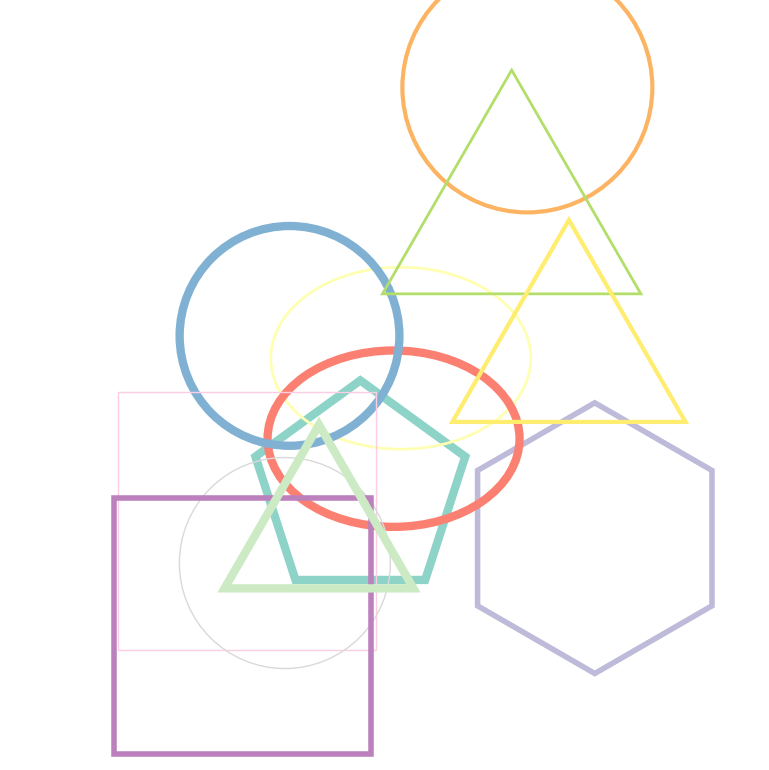[{"shape": "pentagon", "thickness": 3, "radius": 0.72, "center": [0.468, 0.363]}, {"shape": "oval", "thickness": 1, "radius": 0.84, "center": [0.521, 0.535]}, {"shape": "hexagon", "thickness": 2, "radius": 0.88, "center": [0.772, 0.301]}, {"shape": "oval", "thickness": 3, "radius": 0.82, "center": [0.511, 0.43]}, {"shape": "circle", "thickness": 3, "radius": 0.71, "center": [0.376, 0.564]}, {"shape": "circle", "thickness": 1.5, "radius": 0.81, "center": [0.685, 0.886]}, {"shape": "triangle", "thickness": 1, "radius": 0.97, "center": [0.665, 0.715]}, {"shape": "square", "thickness": 0.5, "radius": 0.84, "center": [0.321, 0.324]}, {"shape": "circle", "thickness": 0.5, "radius": 0.69, "center": [0.37, 0.269]}, {"shape": "square", "thickness": 2, "radius": 0.83, "center": [0.315, 0.187]}, {"shape": "triangle", "thickness": 3, "radius": 0.71, "center": [0.414, 0.307]}, {"shape": "triangle", "thickness": 1.5, "radius": 0.87, "center": [0.739, 0.539]}]